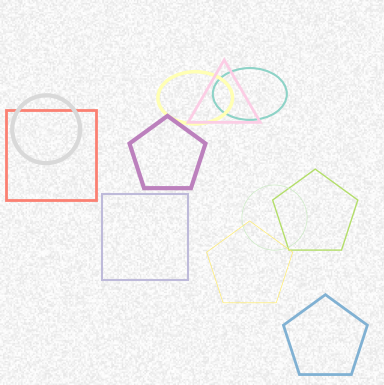[{"shape": "oval", "thickness": 1.5, "radius": 0.48, "center": [0.649, 0.756]}, {"shape": "oval", "thickness": 2.5, "radius": 0.48, "center": [0.507, 0.746]}, {"shape": "square", "thickness": 1.5, "radius": 0.56, "center": [0.376, 0.384]}, {"shape": "square", "thickness": 2, "radius": 0.59, "center": [0.132, 0.597]}, {"shape": "pentagon", "thickness": 2, "radius": 0.57, "center": [0.845, 0.12]}, {"shape": "pentagon", "thickness": 1, "radius": 0.58, "center": [0.819, 0.444]}, {"shape": "triangle", "thickness": 2, "radius": 0.54, "center": [0.582, 0.736]}, {"shape": "circle", "thickness": 3, "radius": 0.44, "center": [0.12, 0.664]}, {"shape": "pentagon", "thickness": 3, "radius": 0.52, "center": [0.435, 0.595]}, {"shape": "circle", "thickness": 0.5, "radius": 0.42, "center": [0.713, 0.435]}, {"shape": "pentagon", "thickness": 0.5, "radius": 0.59, "center": [0.649, 0.309]}]